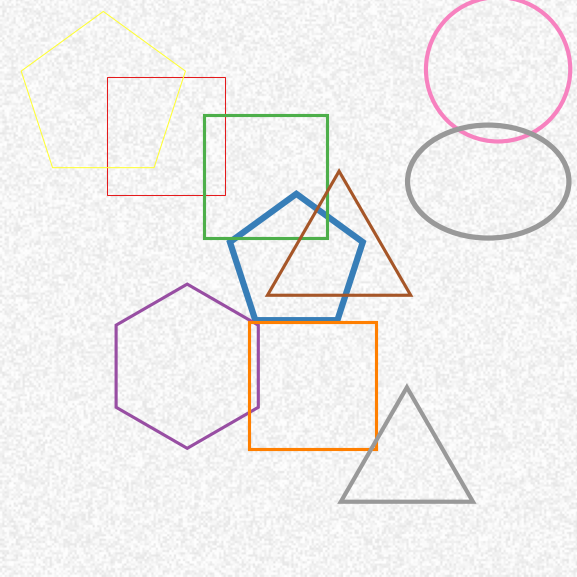[{"shape": "square", "thickness": 0.5, "radius": 0.51, "center": [0.288, 0.764]}, {"shape": "pentagon", "thickness": 3, "radius": 0.6, "center": [0.513, 0.543]}, {"shape": "square", "thickness": 1.5, "radius": 0.53, "center": [0.46, 0.694]}, {"shape": "hexagon", "thickness": 1.5, "radius": 0.71, "center": [0.324, 0.365]}, {"shape": "square", "thickness": 1.5, "radius": 0.55, "center": [0.541, 0.331]}, {"shape": "pentagon", "thickness": 0.5, "radius": 0.75, "center": [0.179, 0.83]}, {"shape": "triangle", "thickness": 1.5, "radius": 0.72, "center": [0.587, 0.559]}, {"shape": "circle", "thickness": 2, "radius": 0.62, "center": [0.863, 0.879]}, {"shape": "triangle", "thickness": 2, "radius": 0.66, "center": [0.705, 0.196]}, {"shape": "oval", "thickness": 2.5, "radius": 0.7, "center": [0.845, 0.685]}]